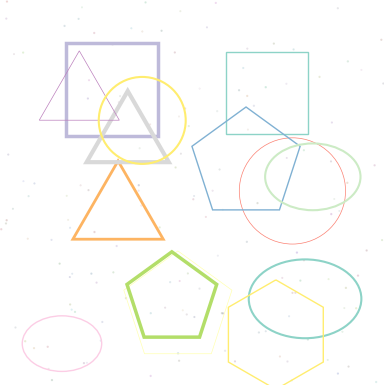[{"shape": "square", "thickness": 1, "radius": 0.53, "center": [0.694, 0.759]}, {"shape": "oval", "thickness": 1.5, "radius": 0.73, "center": [0.792, 0.224]}, {"shape": "pentagon", "thickness": 0.5, "radius": 0.74, "center": [0.462, 0.201]}, {"shape": "square", "thickness": 2.5, "radius": 0.6, "center": [0.291, 0.768]}, {"shape": "circle", "thickness": 0.5, "radius": 0.69, "center": [0.76, 0.504]}, {"shape": "pentagon", "thickness": 1, "radius": 0.74, "center": [0.639, 0.574]}, {"shape": "triangle", "thickness": 2, "radius": 0.68, "center": [0.307, 0.446]}, {"shape": "pentagon", "thickness": 2.5, "radius": 0.61, "center": [0.446, 0.223]}, {"shape": "oval", "thickness": 1, "radius": 0.52, "center": [0.161, 0.107]}, {"shape": "triangle", "thickness": 3, "radius": 0.62, "center": [0.332, 0.64]}, {"shape": "triangle", "thickness": 0.5, "radius": 0.6, "center": [0.206, 0.748]}, {"shape": "oval", "thickness": 1.5, "radius": 0.62, "center": [0.813, 0.541]}, {"shape": "hexagon", "thickness": 1, "radius": 0.71, "center": [0.716, 0.131]}, {"shape": "circle", "thickness": 1.5, "radius": 0.56, "center": [0.369, 0.687]}]